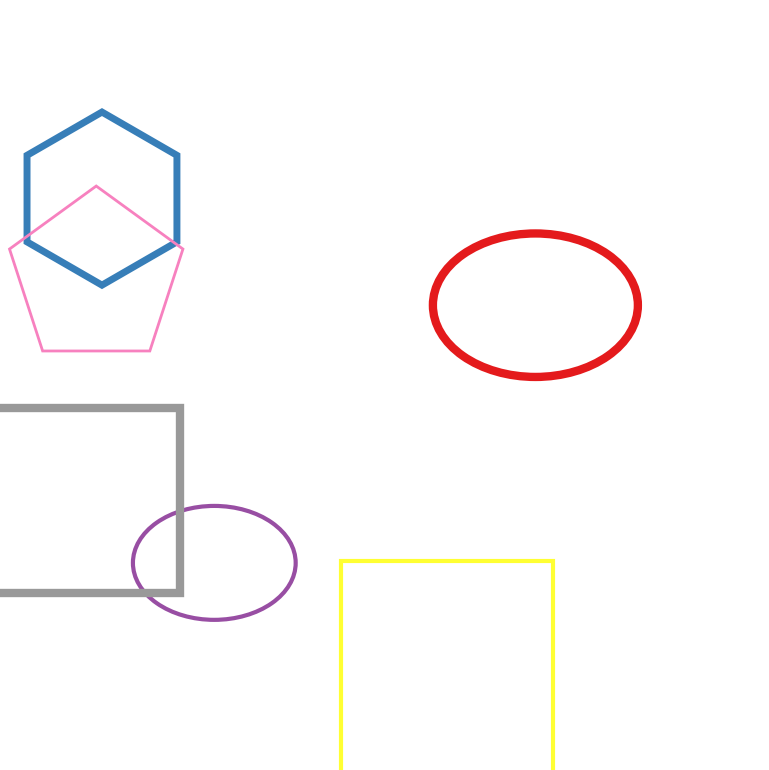[{"shape": "oval", "thickness": 3, "radius": 0.67, "center": [0.695, 0.604]}, {"shape": "hexagon", "thickness": 2.5, "radius": 0.56, "center": [0.132, 0.742]}, {"shape": "oval", "thickness": 1.5, "radius": 0.53, "center": [0.278, 0.269]}, {"shape": "square", "thickness": 1.5, "radius": 0.69, "center": [0.58, 0.133]}, {"shape": "pentagon", "thickness": 1, "radius": 0.59, "center": [0.125, 0.64]}, {"shape": "square", "thickness": 3, "radius": 0.6, "center": [0.114, 0.35]}]